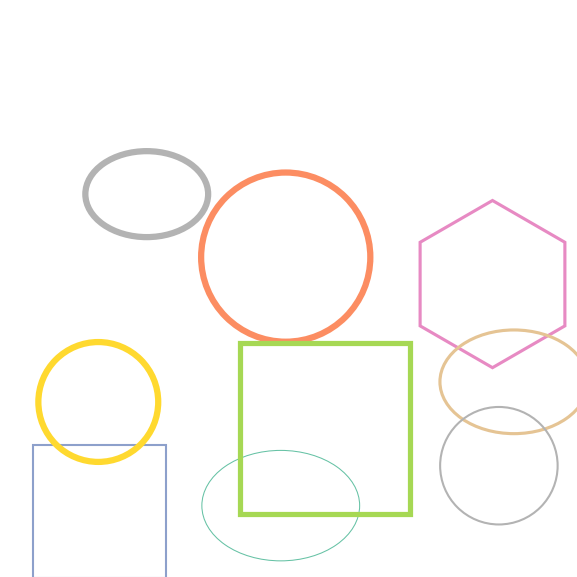[{"shape": "oval", "thickness": 0.5, "radius": 0.68, "center": [0.486, 0.124]}, {"shape": "circle", "thickness": 3, "radius": 0.73, "center": [0.495, 0.554]}, {"shape": "square", "thickness": 1, "radius": 0.58, "center": [0.173, 0.114]}, {"shape": "hexagon", "thickness": 1.5, "radius": 0.72, "center": [0.853, 0.507]}, {"shape": "square", "thickness": 2.5, "radius": 0.74, "center": [0.563, 0.257]}, {"shape": "circle", "thickness": 3, "radius": 0.52, "center": [0.17, 0.303]}, {"shape": "oval", "thickness": 1.5, "radius": 0.64, "center": [0.89, 0.338]}, {"shape": "circle", "thickness": 1, "radius": 0.51, "center": [0.864, 0.193]}, {"shape": "oval", "thickness": 3, "radius": 0.53, "center": [0.254, 0.663]}]